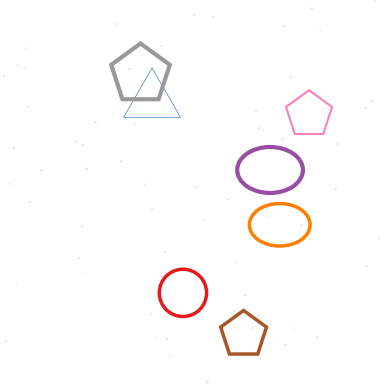[{"shape": "circle", "thickness": 2.5, "radius": 0.31, "center": [0.475, 0.239]}, {"shape": "triangle", "thickness": 0.5, "radius": 0.43, "center": [0.395, 0.738]}, {"shape": "oval", "thickness": 3, "radius": 0.43, "center": [0.702, 0.558]}, {"shape": "oval", "thickness": 2.5, "radius": 0.39, "center": [0.727, 0.416]}, {"shape": "pentagon", "thickness": 2.5, "radius": 0.31, "center": [0.633, 0.131]}, {"shape": "pentagon", "thickness": 1.5, "radius": 0.31, "center": [0.803, 0.703]}, {"shape": "pentagon", "thickness": 3, "radius": 0.4, "center": [0.365, 0.807]}]